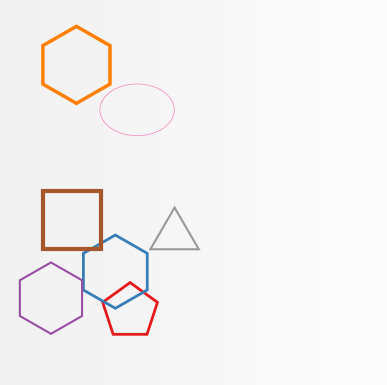[{"shape": "pentagon", "thickness": 2, "radius": 0.37, "center": [0.336, 0.192]}, {"shape": "hexagon", "thickness": 2, "radius": 0.48, "center": [0.298, 0.294]}, {"shape": "hexagon", "thickness": 1.5, "radius": 0.46, "center": [0.131, 0.226]}, {"shape": "hexagon", "thickness": 2.5, "radius": 0.5, "center": [0.197, 0.832]}, {"shape": "square", "thickness": 3, "radius": 0.37, "center": [0.186, 0.428]}, {"shape": "oval", "thickness": 0.5, "radius": 0.48, "center": [0.354, 0.715]}, {"shape": "triangle", "thickness": 1.5, "radius": 0.36, "center": [0.451, 0.389]}]